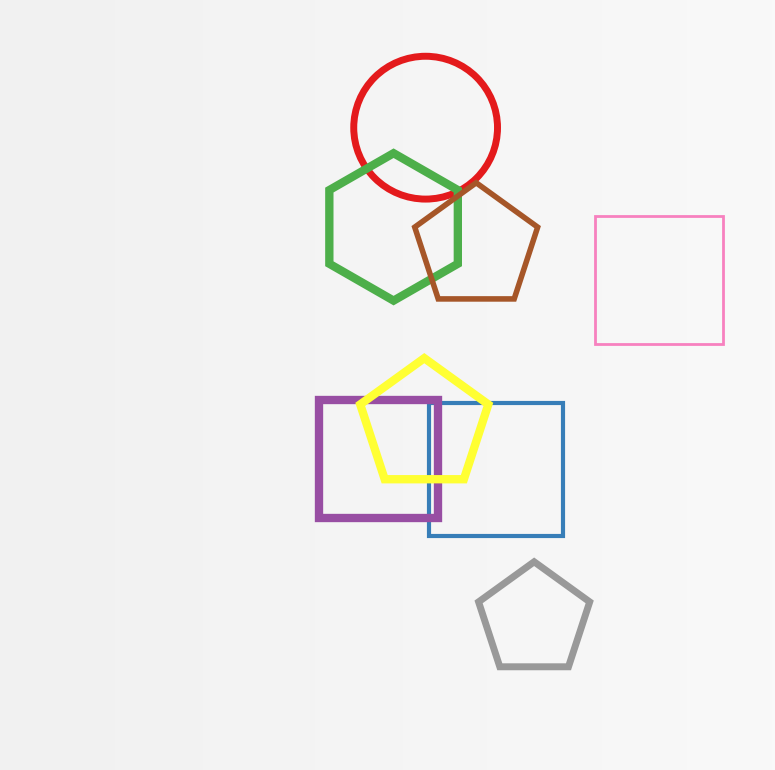[{"shape": "circle", "thickness": 2.5, "radius": 0.46, "center": [0.549, 0.834]}, {"shape": "square", "thickness": 1.5, "radius": 0.43, "center": [0.64, 0.39]}, {"shape": "hexagon", "thickness": 3, "radius": 0.48, "center": [0.508, 0.705]}, {"shape": "square", "thickness": 3, "radius": 0.39, "center": [0.488, 0.404]}, {"shape": "pentagon", "thickness": 3, "radius": 0.43, "center": [0.547, 0.448]}, {"shape": "pentagon", "thickness": 2, "radius": 0.42, "center": [0.614, 0.679]}, {"shape": "square", "thickness": 1, "radius": 0.41, "center": [0.85, 0.636]}, {"shape": "pentagon", "thickness": 2.5, "radius": 0.38, "center": [0.689, 0.195]}]